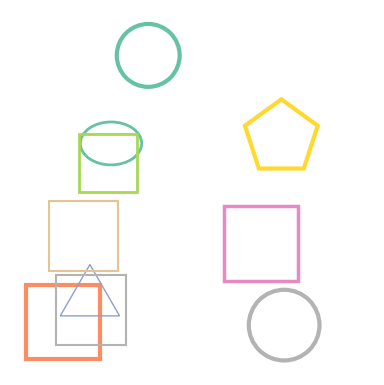[{"shape": "circle", "thickness": 3, "radius": 0.41, "center": [0.385, 0.856]}, {"shape": "oval", "thickness": 2, "radius": 0.4, "center": [0.288, 0.627]}, {"shape": "square", "thickness": 3, "radius": 0.48, "center": [0.163, 0.164]}, {"shape": "triangle", "thickness": 1, "radius": 0.44, "center": [0.234, 0.224]}, {"shape": "square", "thickness": 2.5, "radius": 0.48, "center": [0.678, 0.368]}, {"shape": "square", "thickness": 2, "radius": 0.38, "center": [0.282, 0.577]}, {"shape": "pentagon", "thickness": 3, "radius": 0.5, "center": [0.731, 0.643]}, {"shape": "square", "thickness": 1.5, "radius": 0.45, "center": [0.217, 0.387]}, {"shape": "square", "thickness": 1.5, "radius": 0.45, "center": [0.236, 0.196]}, {"shape": "circle", "thickness": 3, "radius": 0.46, "center": [0.738, 0.156]}]